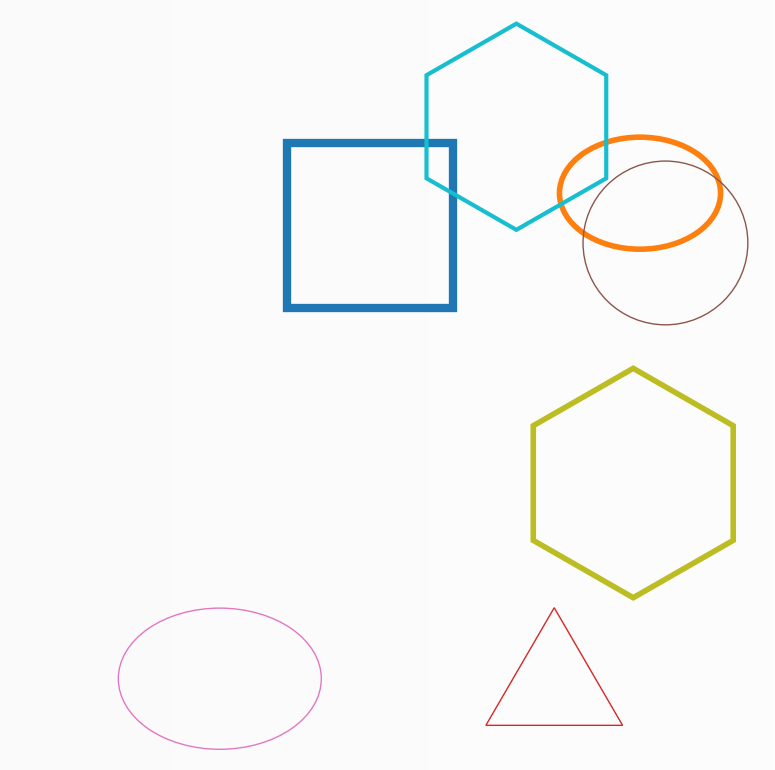[{"shape": "square", "thickness": 3, "radius": 0.54, "center": [0.478, 0.708]}, {"shape": "oval", "thickness": 2, "radius": 0.52, "center": [0.826, 0.749]}, {"shape": "triangle", "thickness": 0.5, "radius": 0.51, "center": [0.715, 0.109]}, {"shape": "circle", "thickness": 0.5, "radius": 0.53, "center": [0.859, 0.684]}, {"shape": "oval", "thickness": 0.5, "radius": 0.65, "center": [0.284, 0.119]}, {"shape": "hexagon", "thickness": 2, "radius": 0.74, "center": [0.817, 0.373]}, {"shape": "hexagon", "thickness": 1.5, "radius": 0.67, "center": [0.666, 0.835]}]